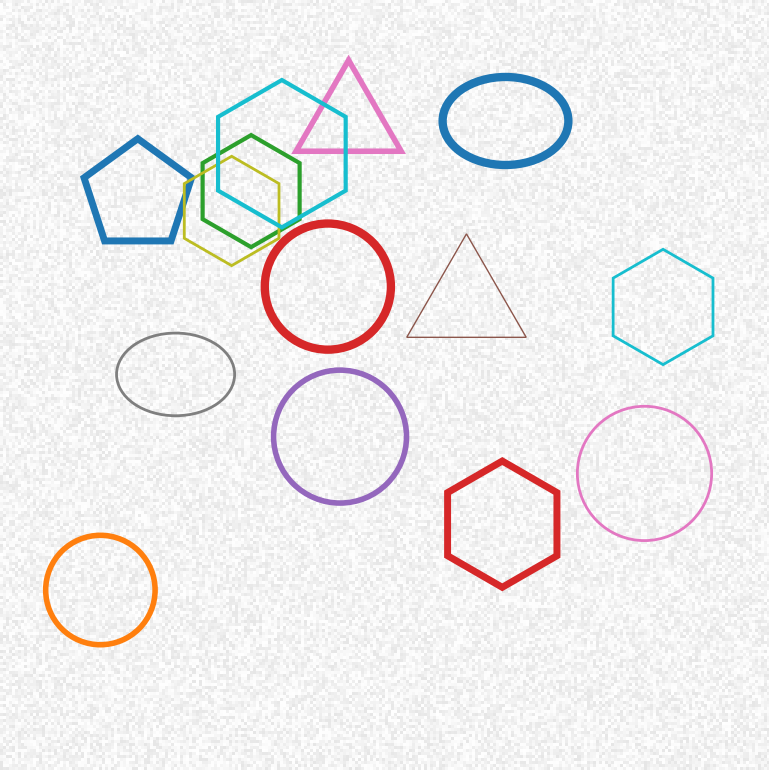[{"shape": "pentagon", "thickness": 2.5, "radius": 0.37, "center": [0.179, 0.746]}, {"shape": "oval", "thickness": 3, "radius": 0.41, "center": [0.656, 0.843]}, {"shape": "circle", "thickness": 2, "radius": 0.36, "center": [0.13, 0.234]}, {"shape": "hexagon", "thickness": 1.5, "radius": 0.36, "center": [0.326, 0.752]}, {"shape": "circle", "thickness": 3, "radius": 0.41, "center": [0.426, 0.628]}, {"shape": "hexagon", "thickness": 2.5, "radius": 0.41, "center": [0.652, 0.319]}, {"shape": "circle", "thickness": 2, "radius": 0.43, "center": [0.442, 0.433]}, {"shape": "triangle", "thickness": 0.5, "radius": 0.45, "center": [0.606, 0.607]}, {"shape": "triangle", "thickness": 2, "radius": 0.39, "center": [0.453, 0.843]}, {"shape": "circle", "thickness": 1, "radius": 0.44, "center": [0.837, 0.385]}, {"shape": "oval", "thickness": 1, "radius": 0.38, "center": [0.228, 0.514]}, {"shape": "hexagon", "thickness": 1, "radius": 0.36, "center": [0.301, 0.726]}, {"shape": "hexagon", "thickness": 1, "radius": 0.37, "center": [0.861, 0.601]}, {"shape": "hexagon", "thickness": 1.5, "radius": 0.48, "center": [0.366, 0.8]}]